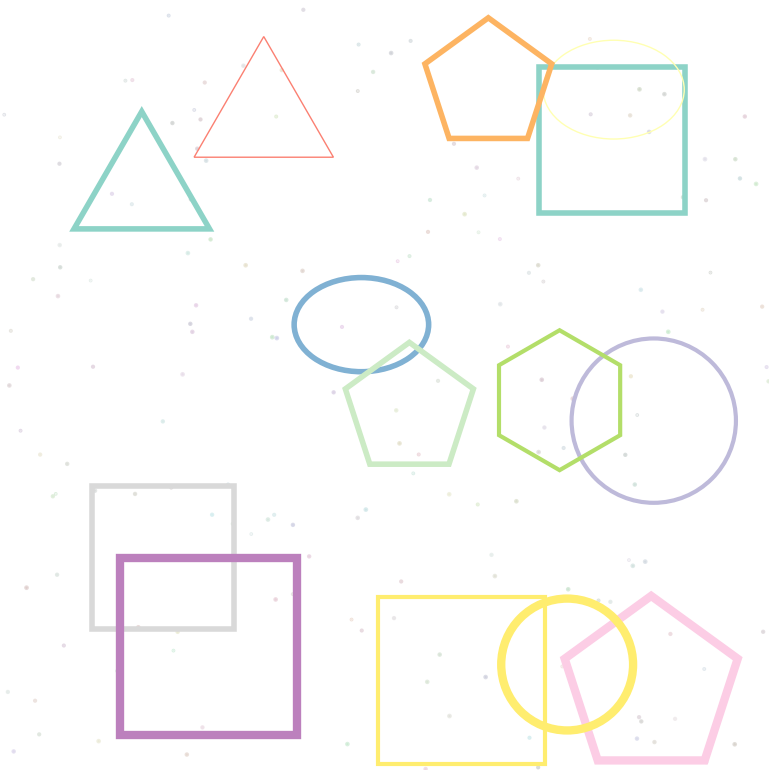[{"shape": "triangle", "thickness": 2, "radius": 0.51, "center": [0.184, 0.754]}, {"shape": "square", "thickness": 2, "radius": 0.47, "center": [0.795, 0.818]}, {"shape": "oval", "thickness": 0.5, "radius": 0.46, "center": [0.797, 0.884]}, {"shape": "circle", "thickness": 1.5, "radius": 0.53, "center": [0.849, 0.454]}, {"shape": "triangle", "thickness": 0.5, "radius": 0.52, "center": [0.343, 0.848]}, {"shape": "oval", "thickness": 2, "radius": 0.44, "center": [0.469, 0.578]}, {"shape": "pentagon", "thickness": 2, "radius": 0.43, "center": [0.634, 0.89]}, {"shape": "hexagon", "thickness": 1.5, "radius": 0.45, "center": [0.727, 0.48]}, {"shape": "pentagon", "thickness": 3, "radius": 0.59, "center": [0.846, 0.108]}, {"shape": "square", "thickness": 2, "radius": 0.46, "center": [0.212, 0.276]}, {"shape": "square", "thickness": 3, "radius": 0.57, "center": [0.271, 0.16]}, {"shape": "pentagon", "thickness": 2, "radius": 0.44, "center": [0.532, 0.468]}, {"shape": "square", "thickness": 1.5, "radius": 0.54, "center": [0.6, 0.117]}, {"shape": "circle", "thickness": 3, "radius": 0.43, "center": [0.737, 0.137]}]